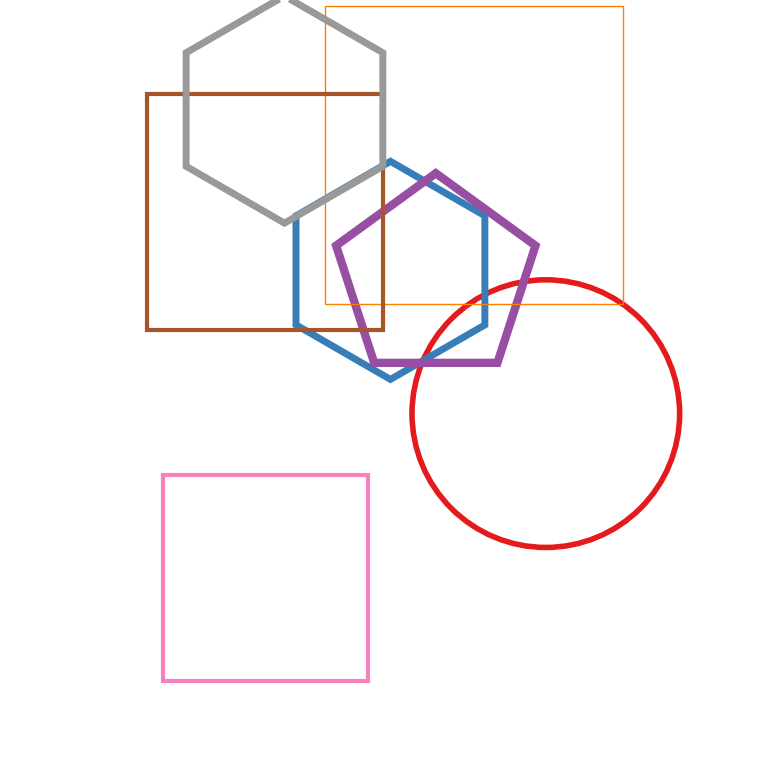[{"shape": "circle", "thickness": 2, "radius": 0.87, "center": [0.709, 0.463]}, {"shape": "hexagon", "thickness": 2.5, "radius": 0.71, "center": [0.507, 0.649]}, {"shape": "pentagon", "thickness": 3, "radius": 0.68, "center": [0.566, 0.639]}, {"shape": "square", "thickness": 0.5, "radius": 0.97, "center": [0.616, 0.798]}, {"shape": "square", "thickness": 1.5, "radius": 0.77, "center": [0.344, 0.725]}, {"shape": "square", "thickness": 1.5, "radius": 0.67, "center": [0.345, 0.25]}, {"shape": "hexagon", "thickness": 2.5, "radius": 0.74, "center": [0.369, 0.858]}]